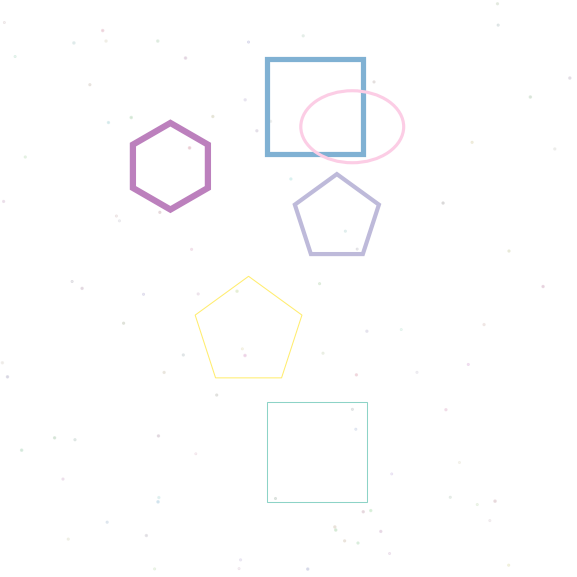[{"shape": "square", "thickness": 0.5, "radius": 0.43, "center": [0.549, 0.217]}, {"shape": "pentagon", "thickness": 2, "radius": 0.38, "center": [0.583, 0.621]}, {"shape": "square", "thickness": 2.5, "radius": 0.42, "center": [0.545, 0.815]}, {"shape": "oval", "thickness": 1.5, "radius": 0.45, "center": [0.61, 0.78]}, {"shape": "hexagon", "thickness": 3, "radius": 0.37, "center": [0.295, 0.711]}, {"shape": "pentagon", "thickness": 0.5, "radius": 0.49, "center": [0.43, 0.423]}]